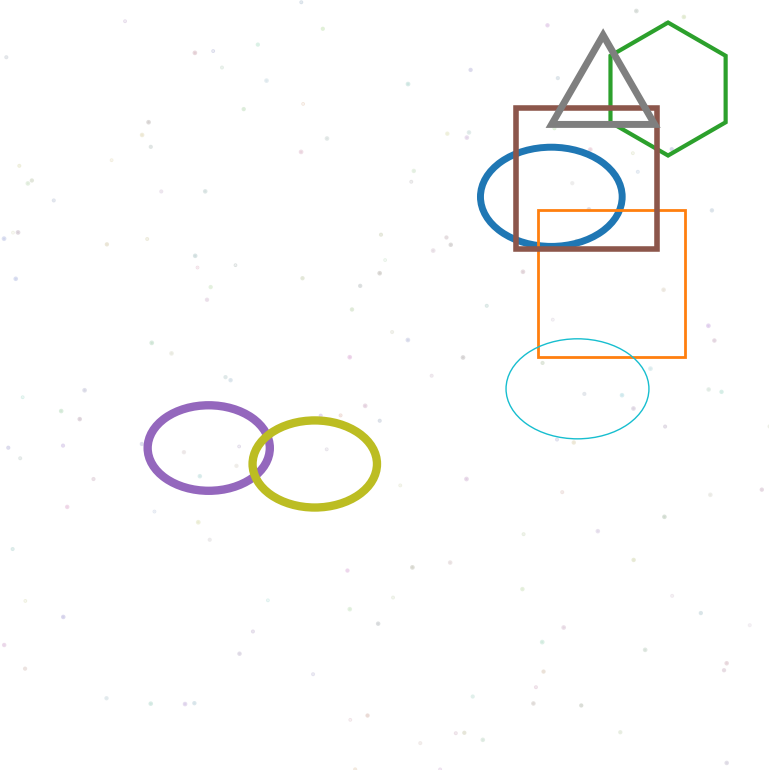[{"shape": "oval", "thickness": 2.5, "radius": 0.46, "center": [0.716, 0.744]}, {"shape": "square", "thickness": 1, "radius": 0.48, "center": [0.794, 0.632]}, {"shape": "hexagon", "thickness": 1.5, "radius": 0.43, "center": [0.868, 0.884]}, {"shape": "oval", "thickness": 3, "radius": 0.4, "center": [0.271, 0.418]}, {"shape": "square", "thickness": 2, "radius": 0.46, "center": [0.762, 0.768]}, {"shape": "triangle", "thickness": 2.5, "radius": 0.39, "center": [0.783, 0.877]}, {"shape": "oval", "thickness": 3, "radius": 0.4, "center": [0.409, 0.397]}, {"shape": "oval", "thickness": 0.5, "radius": 0.46, "center": [0.75, 0.495]}]